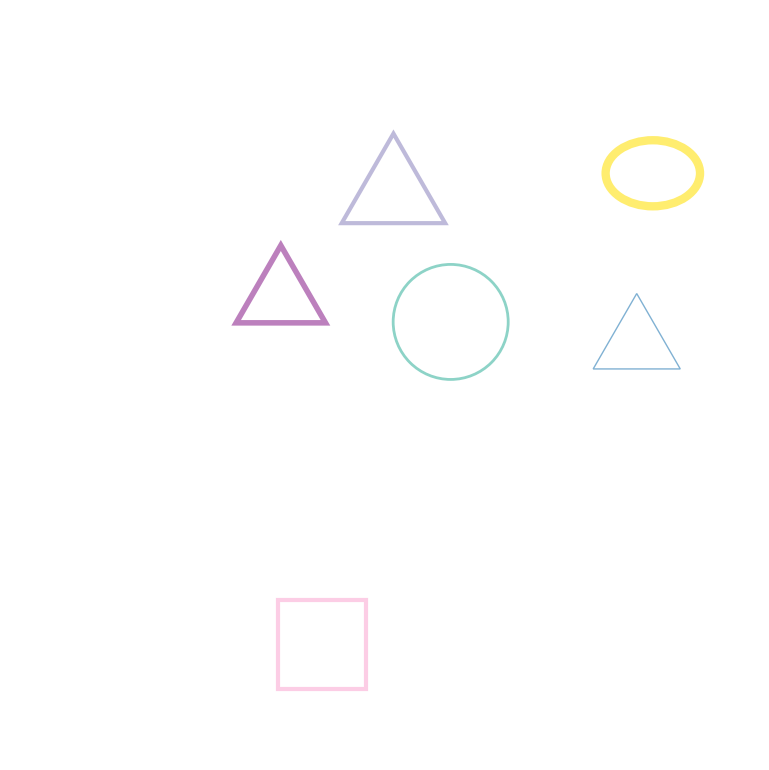[{"shape": "circle", "thickness": 1, "radius": 0.37, "center": [0.585, 0.582]}, {"shape": "triangle", "thickness": 1.5, "radius": 0.39, "center": [0.511, 0.749]}, {"shape": "triangle", "thickness": 0.5, "radius": 0.33, "center": [0.827, 0.553]}, {"shape": "square", "thickness": 1.5, "radius": 0.29, "center": [0.418, 0.163]}, {"shape": "triangle", "thickness": 2, "radius": 0.33, "center": [0.365, 0.614]}, {"shape": "oval", "thickness": 3, "radius": 0.31, "center": [0.848, 0.775]}]